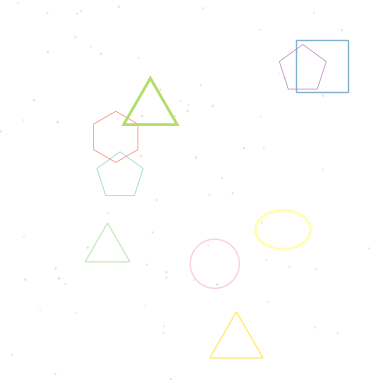[{"shape": "pentagon", "thickness": 0.5, "radius": 0.32, "center": [0.312, 0.543]}, {"shape": "oval", "thickness": 2, "radius": 0.36, "center": [0.735, 0.403]}, {"shape": "hexagon", "thickness": 0.5, "radius": 0.33, "center": [0.301, 0.645]}, {"shape": "square", "thickness": 1, "radius": 0.33, "center": [0.836, 0.828]}, {"shape": "triangle", "thickness": 2, "radius": 0.4, "center": [0.391, 0.717]}, {"shape": "circle", "thickness": 1, "radius": 0.32, "center": [0.558, 0.315]}, {"shape": "pentagon", "thickness": 0.5, "radius": 0.32, "center": [0.786, 0.82]}, {"shape": "triangle", "thickness": 1, "radius": 0.34, "center": [0.279, 0.354]}, {"shape": "triangle", "thickness": 1, "radius": 0.4, "center": [0.614, 0.11]}]